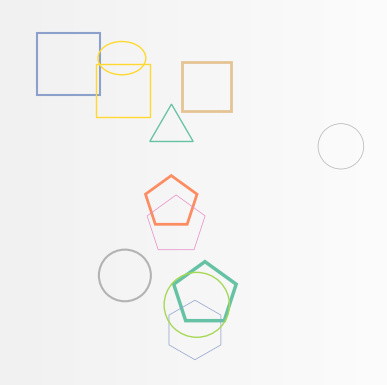[{"shape": "pentagon", "thickness": 2.5, "radius": 0.42, "center": [0.529, 0.236]}, {"shape": "triangle", "thickness": 1, "radius": 0.32, "center": [0.443, 0.665]}, {"shape": "pentagon", "thickness": 2, "radius": 0.35, "center": [0.442, 0.474]}, {"shape": "square", "thickness": 1.5, "radius": 0.41, "center": [0.176, 0.833]}, {"shape": "hexagon", "thickness": 0.5, "radius": 0.39, "center": [0.503, 0.143]}, {"shape": "pentagon", "thickness": 0.5, "radius": 0.39, "center": [0.454, 0.415]}, {"shape": "circle", "thickness": 1, "radius": 0.42, "center": [0.508, 0.208]}, {"shape": "oval", "thickness": 1, "radius": 0.31, "center": [0.314, 0.849]}, {"shape": "square", "thickness": 1, "radius": 0.35, "center": [0.318, 0.765]}, {"shape": "square", "thickness": 2, "radius": 0.32, "center": [0.532, 0.775]}, {"shape": "circle", "thickness": 1.5, "radius": 0.34, "center": [0.322, 0.285]}, {"shape": "circle", "thickness": 0.5, "radius": 0.29, "center": [0.88, 0.62]}]